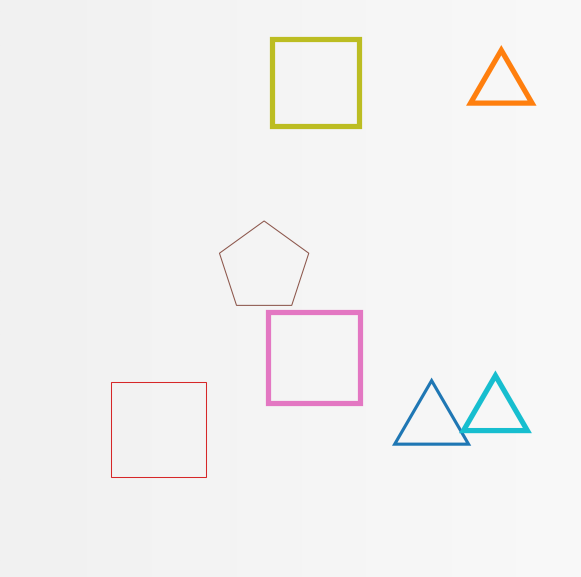[{"shape": "triangle", "thickness": 1.5, "radius": 0.37, "center": [0.743, 0.267]}, {"shape": "triangle", "thickness": 2.5, "radius": 0.31, "center": [0.862, 0.851]}, {"shape": "square", "thickness": 0.5, "radius": 0.41, "center": [0.272, 0.255]}, {"shape": "pentagon", "thickness": 0.5, "radius": 0.4, "center": [0.454, 0.536]}, {"shape": "square", "thickness": 2.5, "radius": 0.39, "center": [0.54, 0.38]}, {"shape": "square", "thickness": 2.5, "radius": 0.37, "center": [0.542, 0.856]}, {"shape": "triangle", "thickness": 2.5, "radius": 0.32, "center": [0.852, 0.285]}]